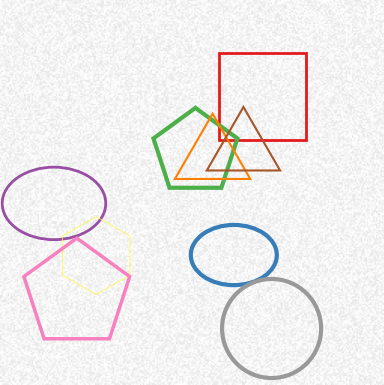[{"shape": "square", "thickness": 2, "radius": 0.56, "center": [0.682, 0.749]}, {"shape": "oval", "thickness": 3, "radius": 0.56, "center": [0.607, 0.338]}, {"shape": "pentagon", "thickness": 3, "radius": 0.57, "center": [0.508, 0.605]}, {"shape": "oval", "thickness": 2, "radius": 0.67, "center": [0.14, 0.472]}, {"shape": "triangle", "thickness": 1.5, "radius": 0.57, "center": [0.552, 0.592]}, {"shape": "hexagon", "thickness": 0.5, "radius": 0.51, "center": [0.25, 0.336]}, {"shape": "triangle", "thickness": 1.5, "radius": 0.55, "center": [0.632, 0.612]}, {"shape": "pentagon", "thickness": 2.5, "radius": 0.72, "center": [0.199, 0.237]}, {"shape": "circle", "thickness": 3, "radius": 0.64, "center": [0.705, 0.147]}]